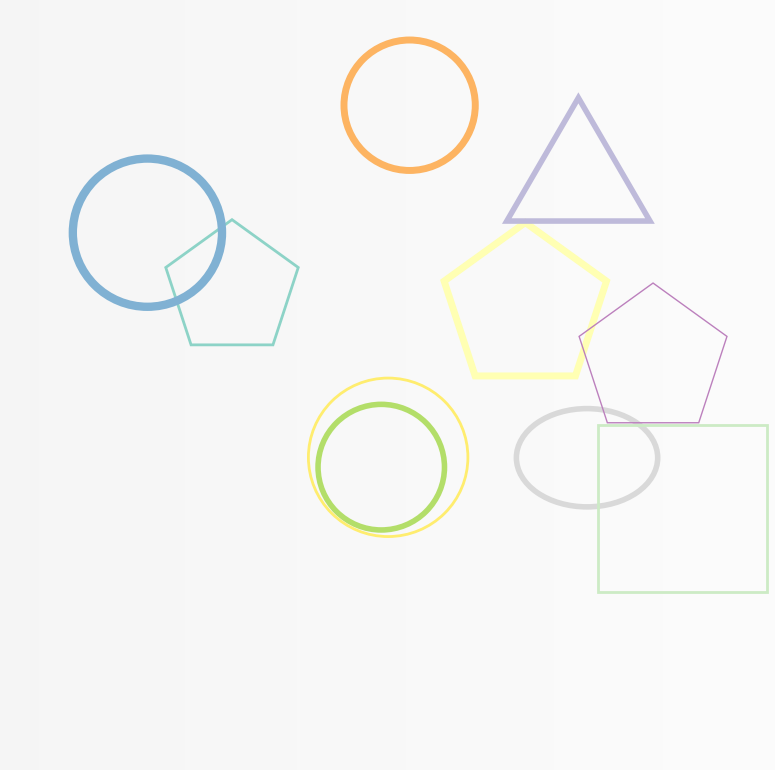[{"shape": "pentagon", "thickness": 1, "radius": 0.45, "center": [0.299, 0.625]}, {"shape": "pentagon", "thickness": 2.5, "radius": 0.55, "center": [0.678, 0.601]}, {"shape": "triangle", "thickness": 2, "radius": 0.53, "center": [0.746, 0.766]}, {"shape": "circle", "thickness": 3, "radius": 0.48, "center": [0.19, 0.698]}, {"shape": "circle", "thickness": 2.5, "radius": 0.42, "center": [0.529, 0.863]}, {"shape": "circle", "thickness": 2, "radius": 0.41, "center": [0.492, 0.393]}, {"shape": "oval", "thickness": 2, "radius": 0.46, "center": [0.757, 0.406]}, {"shape": "pentagon", "thickness": 0.5, "radius": 0.5, "center": [0.843, 0.532]}, {"shape": "square", "thickness": 1, "radius": 0.54, "center": [0.881, 0.34]}, {"shape": "circle", "thickness": 1, "radius": 0.51, "center": [0.501, 0.406]}]